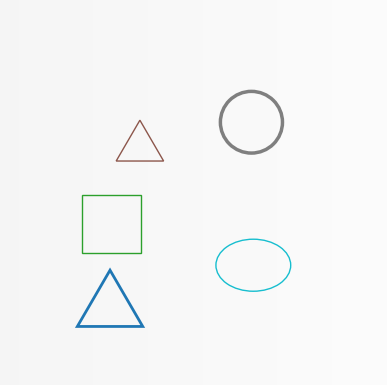[{"shape": "triangle", "thickness": 2, "radius": 0.49, "center": [0.284, 0.201]}, {"shape": "square", "thickness": 1, "radius": 0.38, "center": [0.287, 0.417]}, {"shape": "triangle", "thickness": 1, "radius": 0.35, "center": [0.361, 0.617]}, {"shape": "circle", "thickness": 2.5, "radius": 0.4, "center": [0.649, 0.683]}, {"shape": "oval", "thickness": 1, "radius": 0.48, "center": [0.654, 0.311]}]